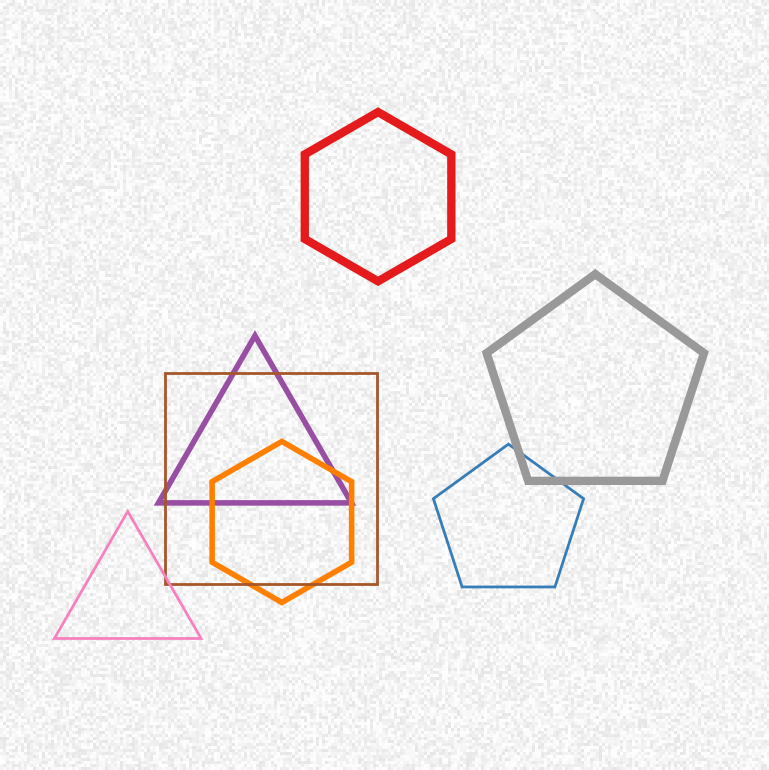[{"shape": "hexagon", "thickness": 3, "radius": 0.55, "center": [0.491, 0.745]}, {"shape": "pentagon", "thickness": 1, "radius": 0.51, "center": [0.66, 0.321]}, {"shape": "triangle", "thickness": 2, "radius": 0.72, "center": [0.331, 0.419]}, {"shape": "hexagon", "thickness": 2, "radius": 0.52, "center": [0.366, 0.322]}, {"shape": "square", "thickness": 1, "radius": 0.69, "center": [0.352, 0.379]}, {"shape": "triangle", "thickness": 1, "radius": 0.55, "center": [0.166, 0.226]}, {"shape": "pentagon", "thickness": 3, "radius": 0.74, "center": [0.773, 0.496]}]